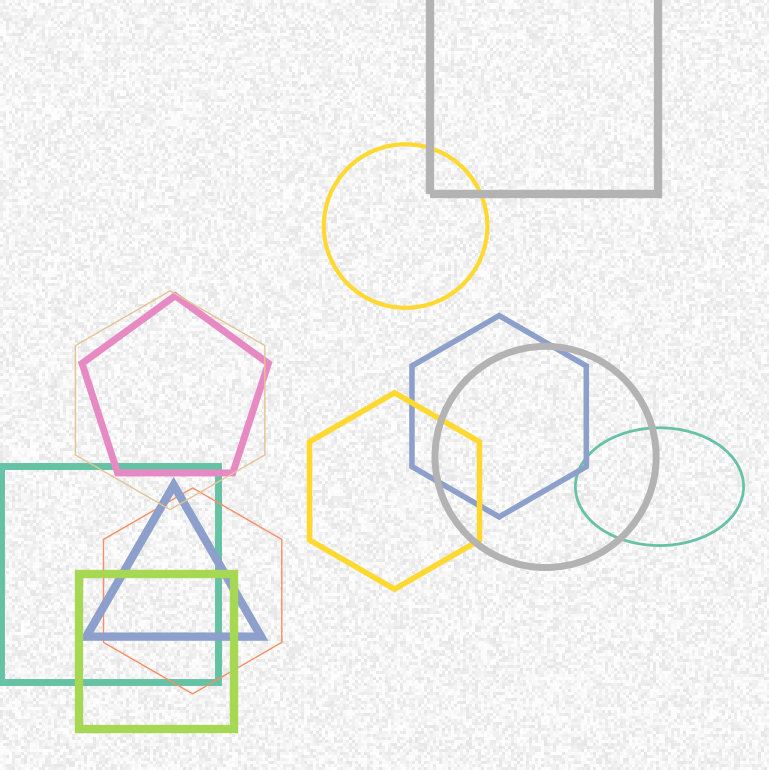[{"shape": "oval", "thickness": 1, "radius": 0.55, "center": [0.856, 0.368]}, {"shape": "square", "thickness": 2.5, "radius": 0.7, "center": [0.142, 0.255]}, {"shape": "hexagon", "thickness": 0.5, "radius": 0.67, "center": [0.25, 0.233]}, {"shape": "triangle", "thickness": 3, "radius": 0.66, "center": [0.226, 0.239]}, {"shape": "hexagon", "thickness": 2, "radius": 0.65, "center": [0.648, 0.459]}, {"shape": "pentagon", "thickness": 2.5, "radius": 0.64, "center": [0.228, 0.489]}, {"shape": "square", "thickness": 3, "radius": 0.5, "center": [0.203, 0.154]}, {"shape": "circle", "thickness": 1.5, "radius": 0.53, "center": [0.527, 0.706]}, {"shape": "hexagon", "thickness": 2, "radius": 0.64, "center": [0.512, 0.362]}, {"shape": "hexagon", "thickness": 0.5, "radius": 0.71, "center": [0.221, 0.48]}, {"shape": "square", "thickness": 3, "radius": 0.74, "center": [0.707, 0.896]}, {"shape": "circle", "thickness": 2.5, "radius": 0.72, "center": [0.709, 0.407]}]